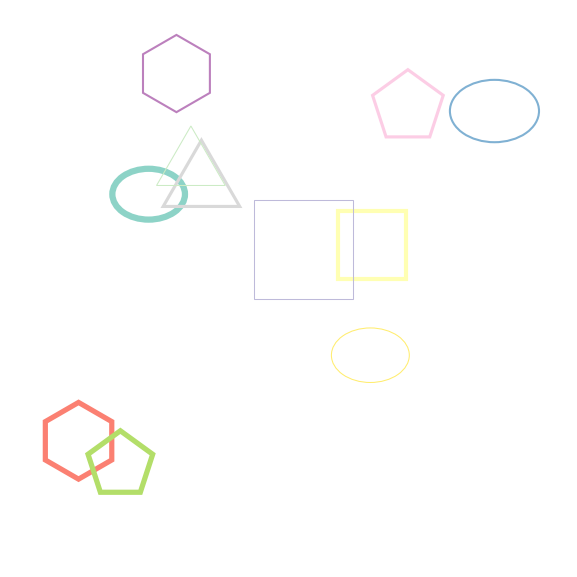[{"shape": "oval", "thickness": 3, "radius": 0.31, "center": [0.257, 0.663]}, {"shape": "square", "thickness": 2, "radius": 0.29, "center": [0.644, 0.574]}, {"shape": "square", "thickness": 0.5, "radius": 0.43, "center": [0.525, 0.567]}, {"shape": "hexagon", "thickness": 2.5, "radius": 0.33, "center": [0.136, 0.236]}, {"shape": "oval", "thickness": 1, "radius": 0.39, "center": [0.856, 0.807]}, {"shape": "pentagon", "thickness": 2.5, "radius": 0.29, "center": [0.208, 0.194]}, {"shape": "pentagon", "thickness": 1.5, "radius": 0.32, "center": [0.706, 0.814]}, {"shape": "triangle", "thickness": 1.5, "radius": 0.38, "center": [0.349, 0.68]}, {"shape": "hexagon", "thickness": 1, "radius": 0.33, "center": [0.306, 0.872]}, {"shape": "triangle", "thickness": 0.5, "radius": 0.34, "center": [0.331, 0.712]}, {"shape": "oval", "thickness": 0.5, "radius": 0.34, "center": [0.641, 0.384]}]